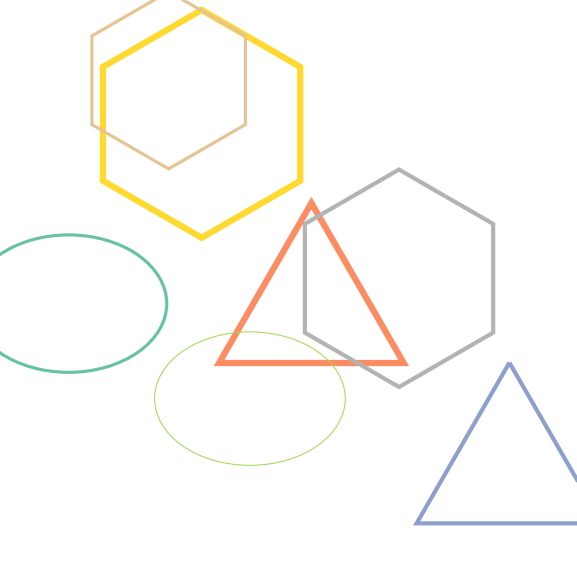[{"shape": "oval", "thickness": 1.5, "radius": 0.85, "center": [0.119, 0.473]}, {"shape": "triangle", "thickness": 3, "radius": 0.92, "center": [0.539, 0.463]}, {"shape": "triangle", "thickness": 2, "radius": 0.93, "center": [0.882, 0.186]}, {"shape": "oval", "thickness": 0.5, "radius": 0.83, "center": [0.433, 0.309]}, {"shape": "hexagon", "thickness": 3, "radius": 0.99, "center": [0.349, 0.785]}, {"shape": "hexagon", "thickness": 1.5, "radius": 0.77, "center": [0.292, 0.86]}, {"shape": "hexagon", "thickness": 2, "radius": 0.94, "center": [0.691, 0.517]}]